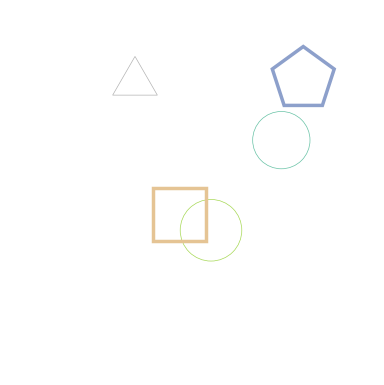[{"shape": "circle", "thickness": 0.5, "radius": 0.37, "center": [0.731, 0.636]}, {"shape": "pentagon", "thickness": 2.5, "radius": 0.42, "center": [0.788, 0.795]}, {"shape": "circle", "thickness": 0.5, "radius": 0.4, "center": [0.548, 0.402]}, {"shape": "square", "thickness": 2.5, "radius": 0.34, "center": [0.467, 0.443]}, {"shape": "triangle", "thickness": 0.5, "radius": 0.34, "center": [0.351, 0.786]}]